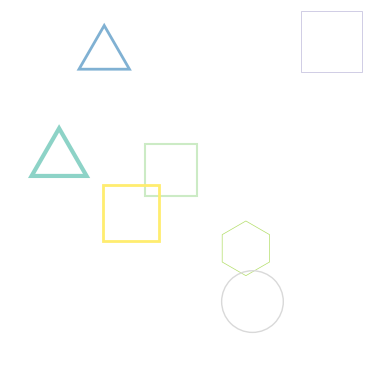[{"shape": "triangle", "thickness": 3, "radius": 0.41, "center": [0.153, 0.584]}, {"shape": "square", "thickness": 0.5, "radius": 0.4, "center": [0.861, 0.891]}, {"shape": "triangle", "thickness": 2, "radius": 0.38, "center": [0.271, 0.858]}, {"shape": "hexagon", "thickness": 0.5, "radius": 0.36, "center": [0.639, 0.355]}, {"shape": "circle", "thickness": 1, "radius": 0.4, "center": [0.656, 0.217]}, {"shape": "square", "thickness": 1.5, "radius": 0.34, "center": [0.444, 0.559]}, {"shape": "square", "thickness": 2, "radius": 0.36, "center": [0.341, 0.447]}]